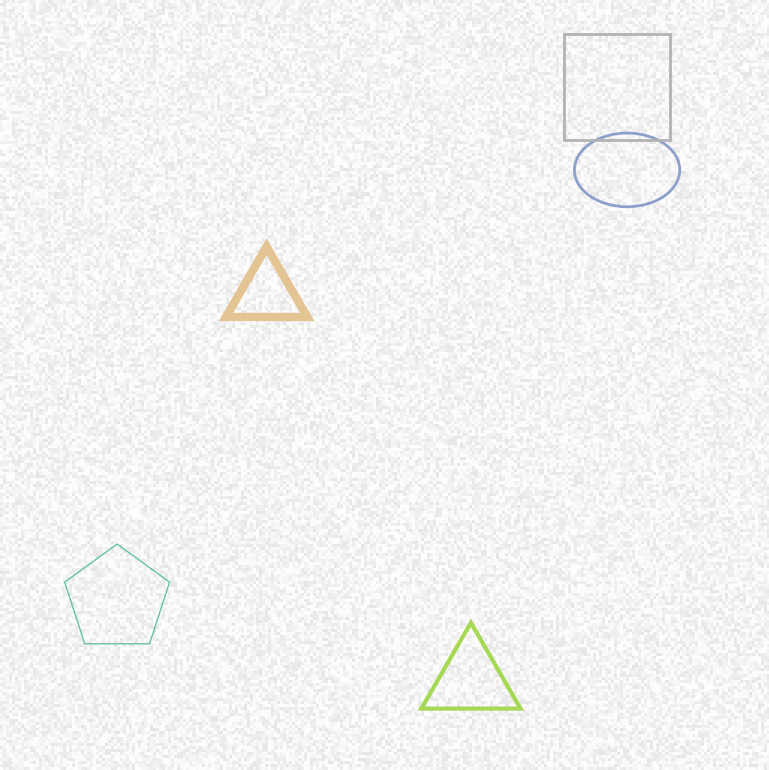[{"shape": "pentagon", "thickness": 0.5, "radius": 0.36, "center": [0.152, 0.222]}, {"shape": "oval", "thickness": 1, "radius": 0.34, "center": [0.814, 0.779]}, {"shape": "triangle", "thickness": 1.5, "radius": 0.37, "center": [0.612, 0.117]}, {"shape": "triangle", "thickness": 3, "radius": 0.3, "center": [0.346, 0.619]}, {"shape": "square", "thickness": 1, "radius": 0.35, "center": [0.801, 0.887]}]